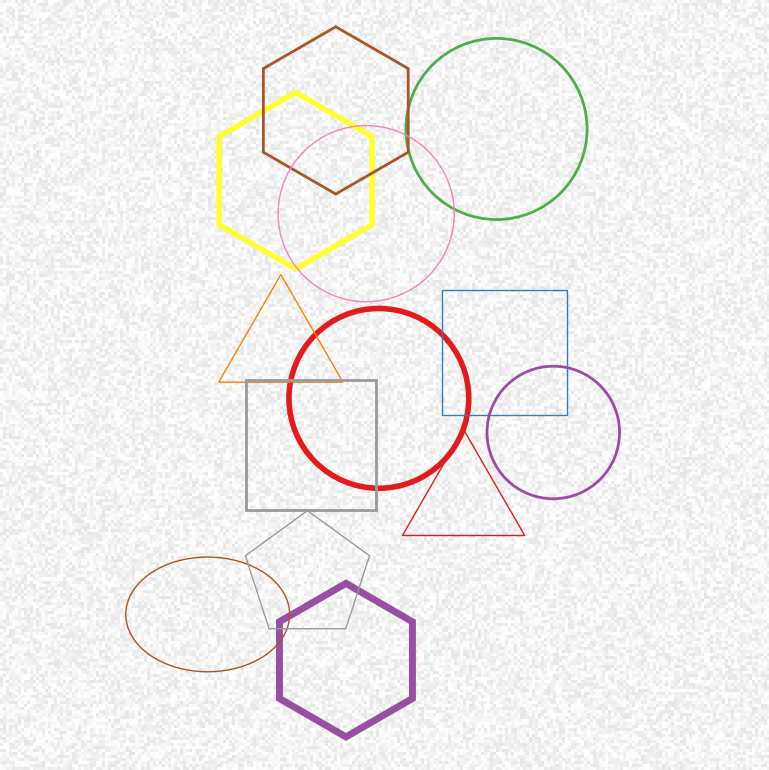[{"shape": "triangle", "thickness": 0.5, "radius": 0.46, "center": [0.602, 0.35]}, {"shape": "circle", "thickness": 2, "radius": 0.58, "center": [0.492, 0.483]}, {"shape": "square", "thickness": 0.5, "radius": 0.4, "center": [0.655, 0.542]}, {"shape": "circle", "thickness": 1, "radius": 0.59, "center": [0.645, 0.833]}, {"shape": "hexagon", "thickness": 2.5, "radius": 0.5, "center": [0.449, 0.143]}, {"shape": "circle", "thickness": 1, "radius": 0.43, "center": [0.719, 0.438]}, {"shape": "triangle", "thickness": 0.5, "radius": 0.47, "center": [0.365, 0.55]}, {"shape": "hexagon", "thickness": 2, "radius": 0.57, "center": [0.384, 0.765]}, {"shape": "oval", "thickness": 0.5, "radius": 0.53, "center": [0.27, 0.202]}, {"shape": "hexagon", "thickness": 1, "radius": 0.54, "center": [0.436, 0.857]}, {"shape": "circle", "thickness": 0.5, "radius": 0.57, "center": [0.476, 0.723]}, {"shape": "pentagon", "thickness": 0.5, "radius": 0.42, "center": [0.399, 0.252]}, {"shape": "square", "thickness": 1, "radius": 0.42, "center": [0.404, 0.422]}]